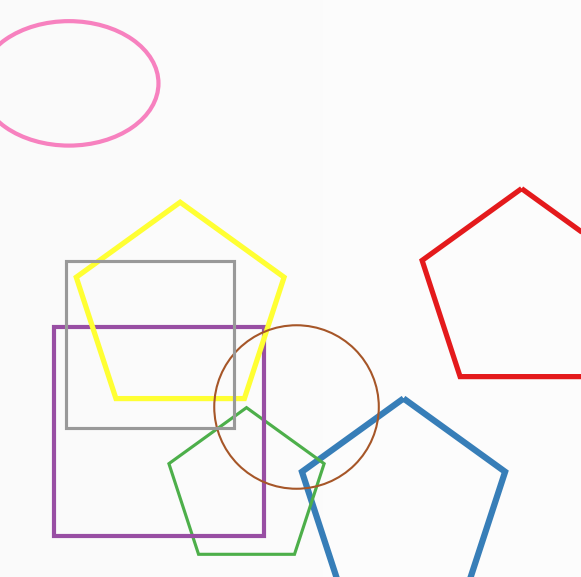[{"shape": "pentagon", "thickness": 2.5, "radius": 0.9, "center": [0.897, 0.493]}, {"shape": "pentagon", "thickness": 3, "radius": 0.92, "center": [0.694, 0.125]}, {"shape": "pentagon", "thickness": 1.5, "radius": 0.7, "center": [0.424, 0.153]}, {"shape": "square", "thickness": 2, "radius": 0.9, "center": [0.273, 0.252]}, {"shape": "pentagon", "thickness": 2.5, "radius": 0.94, "center": [0.31, 0.461]}, {"shape": "circle", "thickness": 1, "radius": 0.71, "center": [0.51, 0.294]}, {"shape": "oval", "thickness": 2, "radius": 0.77, "center": [0.119, 0.855]}, {"shape": "square", "thickness": 1.5, "radius": 0.72, "center": [0.258, 0.403]}]